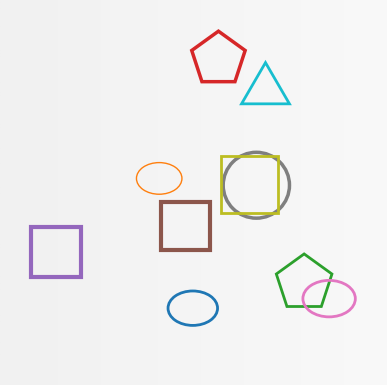[{"shape": "oval", "thickness": 2, "radius": 0.32, "center": [0.498, 0.2]}, {"shape": "oval", "thickness": 1, "radius": 0.29, "center": [0.411, 0.537]}, {"shape": "pentagon", "thickness": 2, "radius": 0.38, "center": [0.785, 0.265]}, {"shape": "pentagon", "thickness": 2.5, "radius": 0.36, "center": [0.564, 0.847]}, {"shape": "square", "thickness": 3, "radius": 0.32, "center": [0.145, 0.345]}, {"shape": "square", "thickness": 3, "radius": 0.31, "center": [0.479, 0.413]}, {"shape": "oval", "thickness": 2, "radius": 0.34, "center": [0.849, 0.224]}, {"shape": "circle", "thickness": 2.5, "radius": 0.43, "center": [0.662, 0.519]}, {"shape": "square", "thickness": 2, "radius": 0.37, "center": [0.645, 0.52]}, {"shape": "triangle", "thickness": 2, "radius": 0.36, "center": [0.685, 0.766]}]